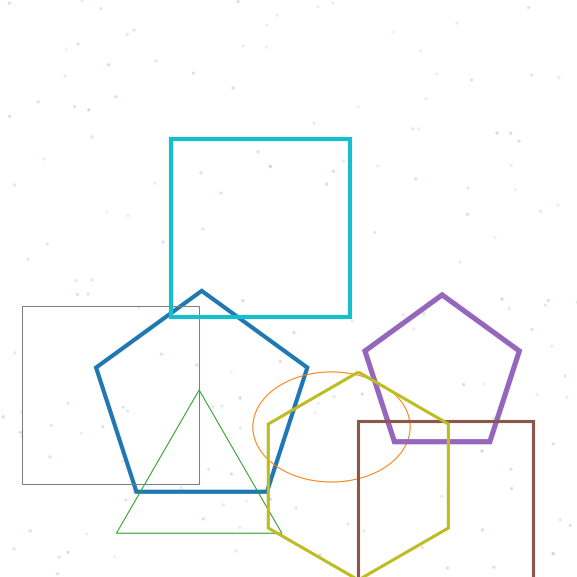[{"shape": "pentagon", "thickness": 2, "radius": 0.96, "center": [0.349, 0.303]}, {"shape": "oval", "thickness": 0.5, "radius": 0.68, "center": [0.574, 0.26]}, {"shape": "triangle", "thickness": 0.5, "radius": 0.83, "center": [0.345, 0.158]}, {"shape": "pentagon", "thickness": 2.5, "radius": 0.7, "center": [0.766, 0.348]}, {"shape": "square", "thickness": 1.5, "radius": 0.76, "center": [0.771, 0.118]}, {"shape": "square", "thickness": 0.5, "radius": 0.77, "center": [0.191, 0.315]}, {"shape": "hexagon", "thickness": 1.5, "radius": 0.9, "center": [0.621, 0.175]}, {"shape": "square", "thickness": 2, "radius": 0.77, "center": [0.451, 0.604]}]